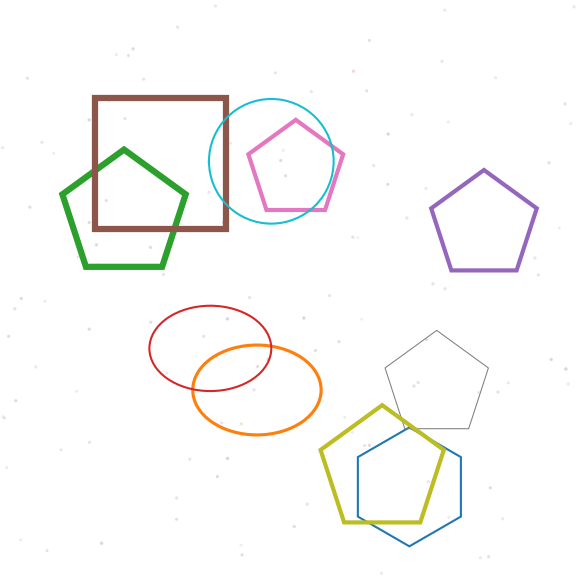[{"shape": "hexagon", "thickness": 1, "radius": 0.52, "center": [0.709, 0.156]}, {"shape": "oval", "thickness": 1.5, "radius": 0.56, "center": [0.445, 0.324]}, {"shape": "pentagon", "thickness": 3, "radius": 0.56, "center": [0.215, 0.628]}, {"shape": "oval", "thickness": 1, "radius": 0.53, "center": [0.364, 0.396]}, {"shape": "pentagon", "thickness": 2, "radius": 0.48, "center": [0.838, 0.609]}, {"shape": "square", "thickness": 3, "radius": 0.57, "center": [0.277, 0.717]}, {"shape": "pentagon", "thickness": 2, "radius": 0.43, "center": [0.512, 0.705]}, {"shape": "pentagon", "thickness": 0.5, "radius": 0.47, "center": [0.756, 0.333]}, {"shape": "pentagon", "thickness": 2, "radius": 0.56, "center": [0.662, 0.185]}, {"shape": "circle", "thickness": 1, "radius": 0.54, "center": [0.47, 0.72]}]